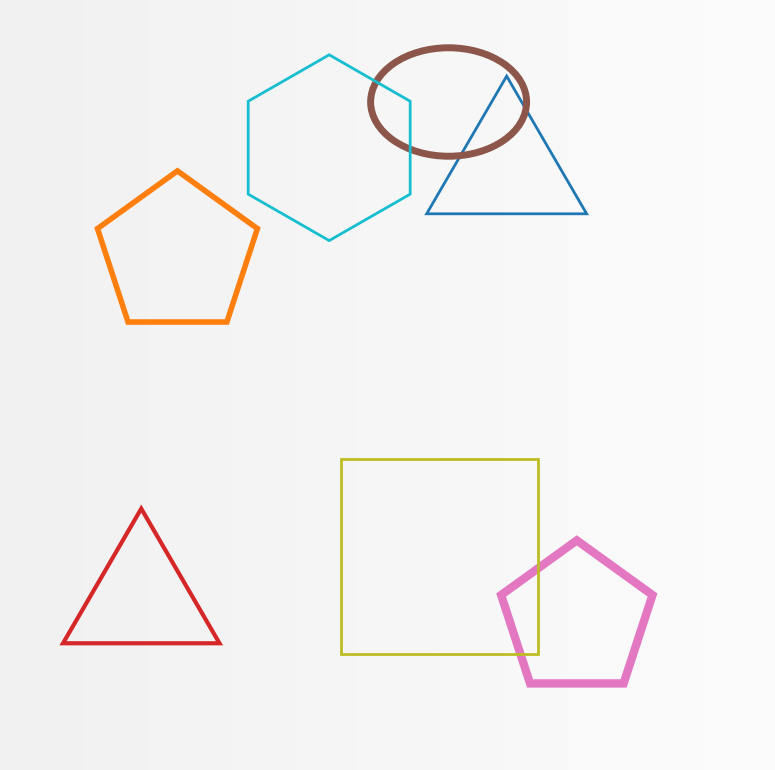[{"shape": "triangle", "thickness": 1, "radius": 0.6, "center": [0.654, 0.782]}, {"shape": "pentagon", "thickness": 2, "radius": 0.54, "center": [0.229, 0.67]}, {"shape": "triangle", "thickness": 1.5, "radius": 0.58, "center": [0.182, 0.223]}, {"shape": "oval", "thickness": 2.5, "radius": 0.5, "center": [0.579, 0.868]}, {"shape": "pentagon", "thickness": 3, "radius": 0.51, "center": [0.744, 0.196]}, {"shape": "square", "thickness": 1, "radius": 0.63, "center": [0.567, 0.277]}, {"shape": "hexagon", "thickness": 1, "radius": 0.6, "center": [0.425, 0.808]}]